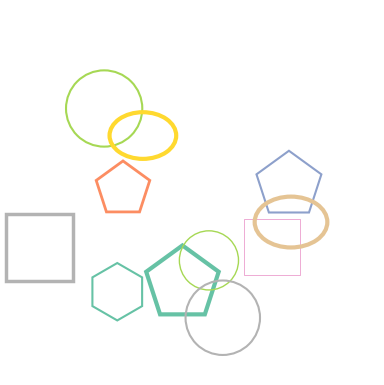[{"shape": "hexagon", "thickness": 1.5, "radius": 0.37, "center": [0.305, 0.242]}, {"shape": "pentagon", "thickness": 3, "radius": 0.49, "center": [0.474, 0.264]}, {"shape": "pentagon", "thickness": 2, "radius": 0.37, "center": [0.319, 0.509]}, {"shape": "pentagon", "thickness": 1.5, "radius": 0.44, "center": [0.75, 0.52]}, {"shape": "square", "thickness": 0.5, "radius": 0.36, "center": [0.707, 0.359]}, {"shape": "circle", "thickness": 1, "radius": 0.38, "center": [0.543, 0.324]}, {"shape": "circle", "thickness": 1.5, "radius": 0.5, "center": [0.271, 0.718]}, {"shape": "oval", "thickness": 3, "radius": 0.43, "center": [0.371, 0.648]}, {"shape": "oval", "thickness": 3, "radius": 0.47, "center": [0.756, 0.423]}, {"shape": "circle", "thickness": 1.5, "radius": 0.48, "center": [0.579, 0.175]}, {"shape": "square", "thickness": 2.5, "radius": 0.44, "center": [0.102, 0.358]}]